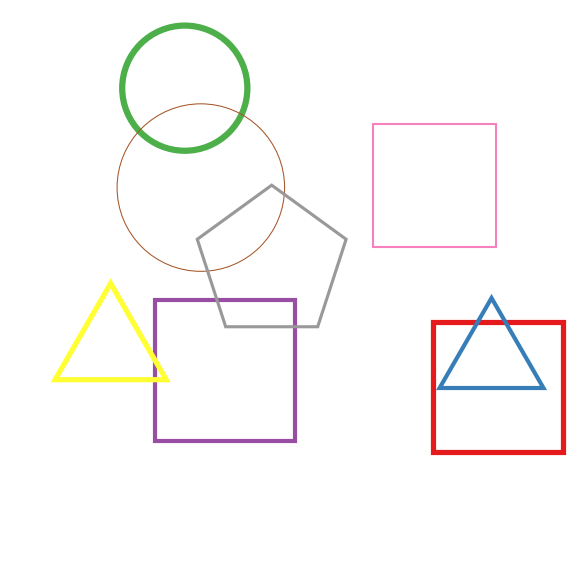[{"shape": "square", "thickness": 2.5, "radius": 0.56, "center": [0.862, 0.329]}, {"shape": "triangle", "thickness": 2, "radius": 0.52, "center": [0.851, 0.379]}, {"shape": "circle", "thickness": 3, "radius": 0.54, "center": [0.32, 0.846]}, {"shape": "square", "thickness": 2, "radius": 0.61, "center": [0.39, 0.358]}, {"shape": "triangle", "thickness": 2.5, "radius": 0.56, "center": [0.192, 0.397]}, {"shape": "circle", "thickness": 0.5, "radius": 0.73, "center": [0.348, 0.674]}, {"shape": "square", "thickness": 1, "radius": 0.53, "center": [0.753, 0.678]}, {"shape": "pentagon", "thickness": 1.5, "radius": 0.68, "center": [0.47, 0.543]}]